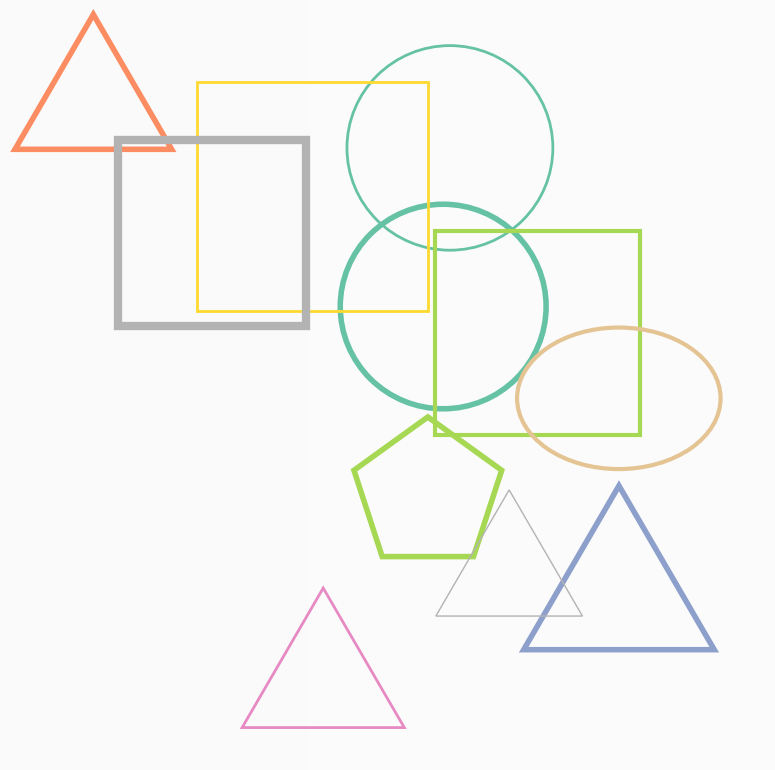[{"shape": "circle", "thickness": 1, "radius": 0.66, "center": [0.581, 0.808]}, {"shape": "circle", "thickness": 2, "radius": 0.66, "center": [0.572, 0.602]}, {"shape": "triangle", "thickness": 2, "radius": 0.58, "center": [0.12, 0.864]}, {"shape": "triangle", "thickness": 2, "radius": 0.71, "center": [0.799, 0.227]}, {"shape": "triangle", "thickness": 1, "radius": 0.6, "center": [0.417, 0.115]}, {"shape": "pentagon", "thickness": 2, "radius": 0.5, "center": [0.552, 0.358]}, {"shape": "square", "thickness": 1.5, "radius": 0.66, "center": [0.694, 0.568]}, {"shape": "square", "thickness": 1, "radius": 0.74, "center": [0.403, 0.745]}, {"shape": "oval", "thickness": 1.5, "radius": 0.66, "center": [0.798, 0.483]}, {"shape": "square", "thickness": 3, "radius": 0.61, "center": [0.274, 0.698]}, {"shape": "triangle", "thickness": 0.5, "radius": 0.55, "center": [0.657, 0.255]}]